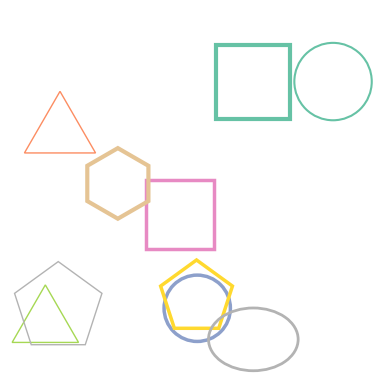[{"shape": "circle", "thickness": 1.5, "radius": 0.5, "center": [0.865, 0.788]}, {"shape": "square", "thickness": 3, "radius": 0.48, "center": [0.657, 0.786]}, {"shape": "triangle", "thickness": 1, "radius": 0.53, "center": [0.156, 0.656]}, {"shape": "circle", "thickness": 2.5, "radius": 0.43, "center": [0.512, 0.199]}, {"shape": "square", "thickness": 2.5, "radius": 0.45, "center": [0.468, 0.443]}, {"shape": "triangle", "thickness": 1, "radius": 0.5, "center": [0.118, 0.16]}, {"shape": "pentagon", "thickness": 2.5, "radius": 0.49, "center": [0.51, 0.227]}, {"shape": "hexagon", "thickness": 3, "radius": 0.46, "center": [0.306, 0.524]}, {"shape": "oval", "thickness": 2, "radius": 0.58, "center": [0.658, 0.119]}, {"shape": "pentagon", "thickness": 1, "radius": 0.6, "center": [0.151, 0.201]}]